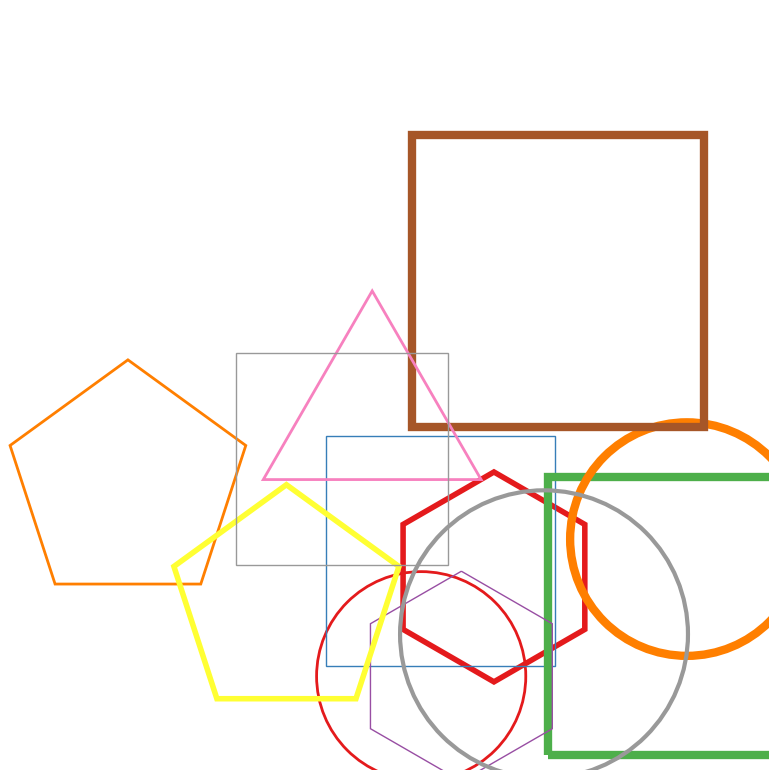[{"shape": "circle", "thickness": 1, "radius": 0.68, "center": [0.547, 0.122]}, {"shape": "hexagon", "thickness": 2, "radius": 0.68, "center": [0.641, 0.251]}, {"shape": "square", "thickness": 0.5, "radius": 0.74, "center": [0.573, 0.284]}, {"shape": "square", "thickness": 3, "radius": 0.9, "center": [0.893, 0.2]}, {"shape": "hexagon", "thickness": 0.5, "radius": 0.68, "center": [0.599, 0.122]}, {"shape": "pentagon", "thickness": 1, "radius": 0.8, "center": [0.166, 0.372]}, {"shape": "circle", "thickness": 3, "radius": 0.76, "center": [0.892, 0.3]}, {"shape": "pentagon", "thickness": 2, "radius": 0.77, "center": [0.372, 0.217]}, {"shape": "square", "thickness": 3, "radius": 0.95, "center": [0.724, 0.635]}, {"shape": "triangle", "thickness": 1, "radius": 0.82, "center": [0.483, 0.459]}, {"shape": "circle", "thickness": 1.5, "radius": 0.93, "center": [0.707, 0.176]}, {"shape": "square", "thickness": 0.5, "radius": 0.69, "center": [0.444, 0.404]}]